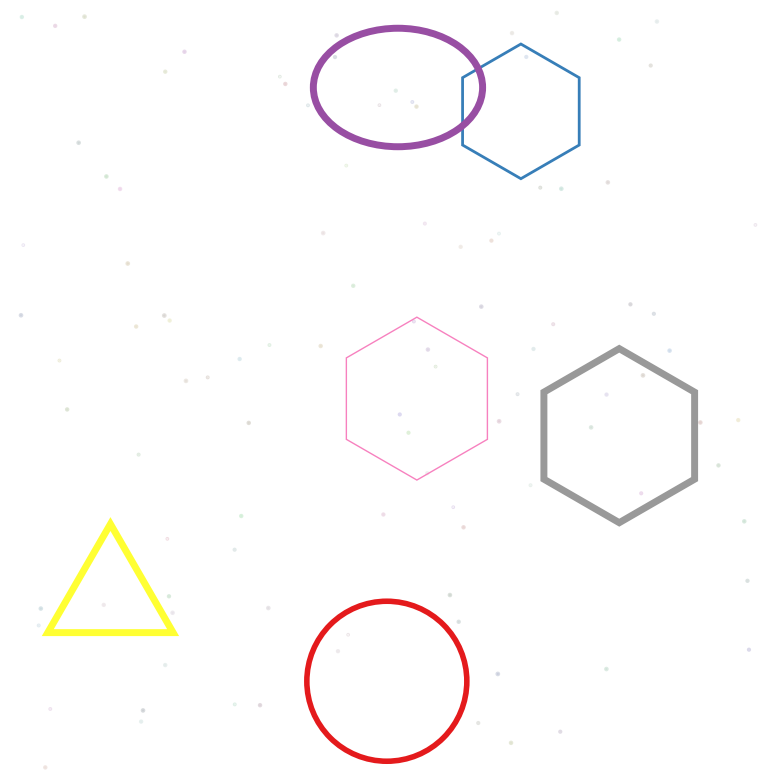[{"shape": "circle", "thickness": 2, "radius": 0.52, "center": [0.502, 0.115]}, {"shape": "hexagon", "thickness": 1, "radius": 0.44, "center": [0.676, 0.855]}, {"shape": "oval", "thickness": 2.5, "radius": 0.55, "center": [0.517, 0.886]}, {"shape": "triangle", "thickness": 2.5, "radius": 0.47, "center": [0.143, 0.225]}, {"shape": "hexagon", "thickness": 0.5, "radius": 0.53, "center": [0.541, 0.482]}, {"shape": "hexagon", "thickness": 2.5, "radius": 0.57, "center": [0.804, 0.434]}]